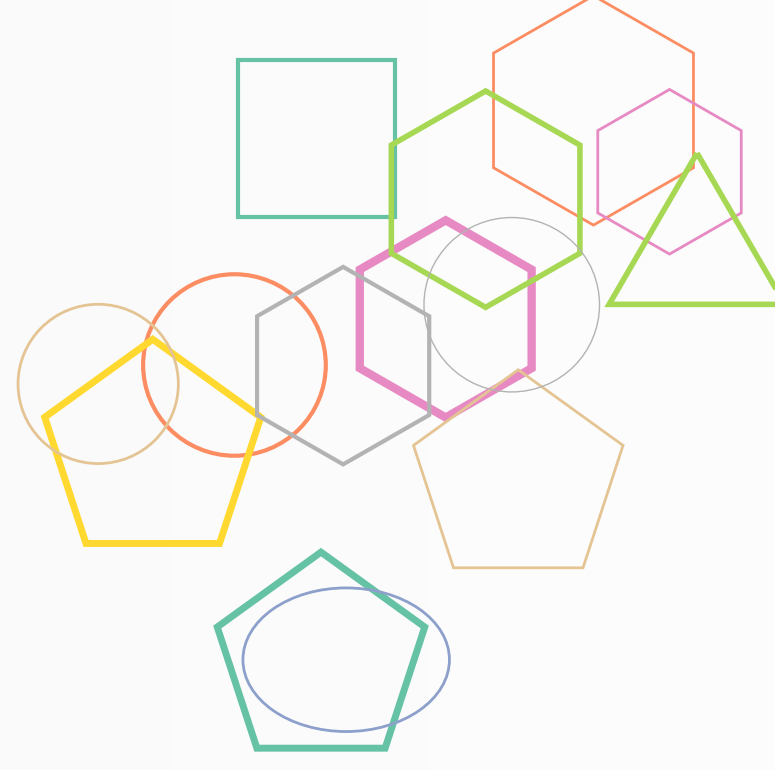[{"shape": "pentagon", "thickness": 2.5, "radius": 0.7, "center": [0.414, 0.142]}, {"shape": "square", "thickness": 1.5, "radius": 0.51, "center": [0.408, 0.82]}, {"shape": "circle", "thickness": 1.5, "radius": 0.59, "center": [0.303, 0.526]}, {"shape": "hexagon", "thickness": 1, "radius": 0.74, "center": [0.766, 0.857]}, {"shape": "oval", "thickness": 1, "radius": 0.67, "center": [0.447, 0.143]}, {"shape": "hexagon", "thickness": 1, "radius": 0.53, "center": [0.864, 0.777]}, {"shape": "hexagon", "thickness": 3, "radius": 0.64, "center": [0.575, 0.586]}, {"shape": "triangle", "thickness": 2, "radius": 0.65, "center": [0.899, 0.67]}, {"shape": "hexagon", "thickness": 2, "radius": 0.7, "center": [0.627, 0.741]}, {"shape": "pentagon", "thickness": 2.5, "radius": 0.73, "center": [0.197, 0.413]}, {"shape": "circle", "thickness": 1, "radius": 0.52, "center": [0.127, 0.501]}, {"shape": "pentagon", "thickness": 1, "radius": 0.71, "center": [0.669, 0.378]}, {"shape": "circle", "thickness": 0.5, "radius": 0.57, "center": [0.66, 0.604]}, {"shape": "hexagon", "thickness": 1.5, "radius": 0.64, "center": [0.443, 0.525]}]